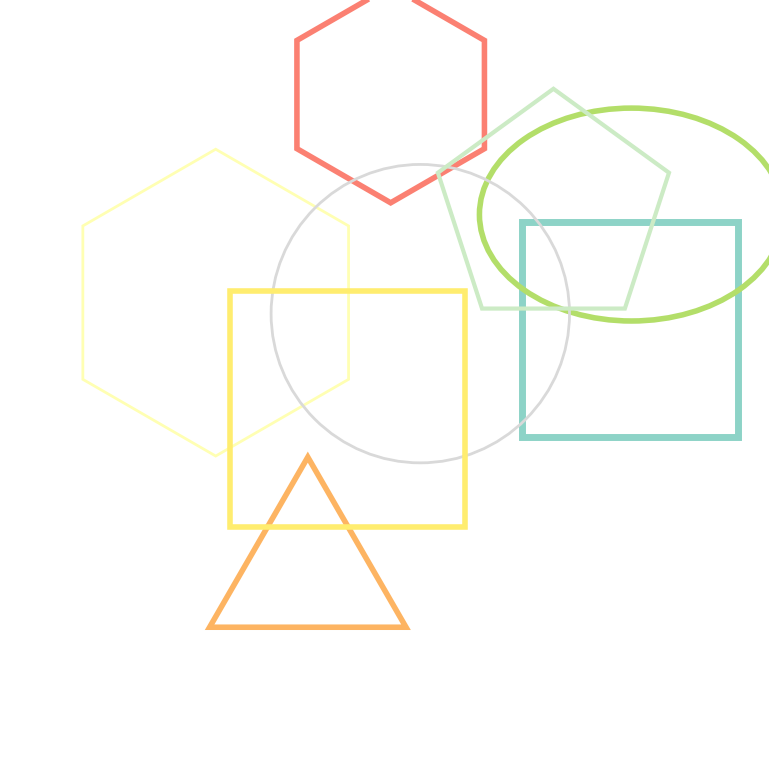[{"shape": "square", "thickness": 2.5, "radius": 0.7, "center": [0.818, 0.572]}, {"shape": "hexagon", "thickness": 1, "radius": 1.0, "center": [0.28, 0.607]}, {"shape": "hexagon", "thickness": 2, "radius": 0.7, "center": [0.507, 0.877]}, {"shape": "triangle", "thickness": 2, "radius": 0.74, "center": [0.4, 0.259]}, {"shape": "oval", "thickness": 2, "radius": 0.99, "center": [0.82, 0.721]}, {"shape": "circle", "thickness": 1, "radius": 0.97, "center": [0.546, 0.593]}, {"shape": "pentagon", "thickness": 1.5, "radius": 0.79, "center": [0.719, 0.727]}, {"shape": "square", "thickness": 2, "radius": 0.76, "center": [0.452, 0.469]}]